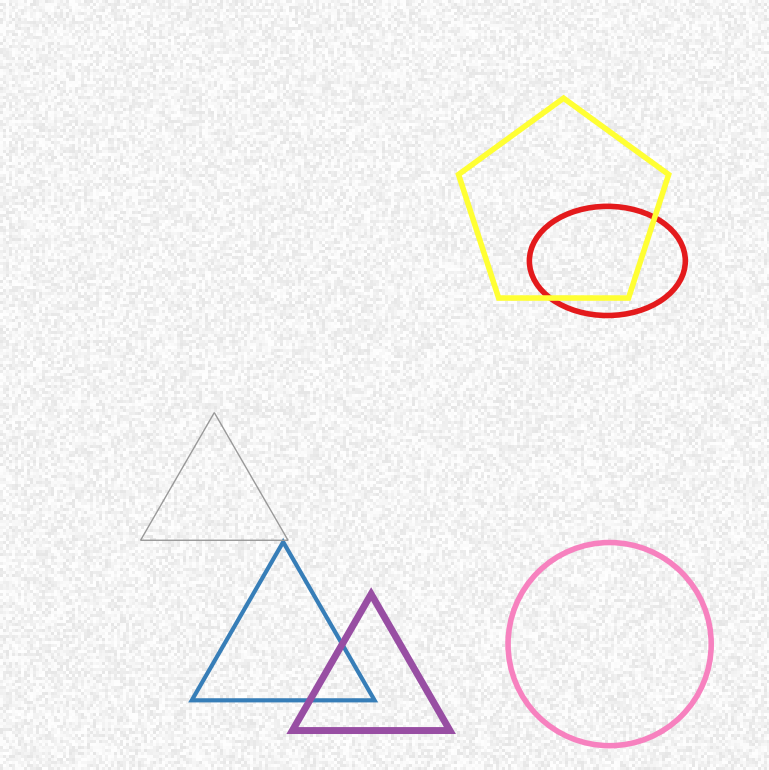[{"shape": "oval", "thickness": 2, "radius": 0.51, "center": [0.789, 0.661]}, {"shape": "triangle", "thickness": 1.5, "radius": 0.69, "center": [0.368, 0.159]}, {"shape": "triangle", "thickness": 2.5, "radius": 0.59, "center": [0.482, 0.11]}, {"shape": "pentagon", "thickness": 2, "radius": 0.72, "center": [0.732, 0.729]}, {"shape": "circle", "thickness": 2, "radius": 0.66, "center": [0.792, 0.164]}, {"shape": "triangle", "thickness": 0.5, "radius": 0.55, "center": [0.278, 0.354]}]